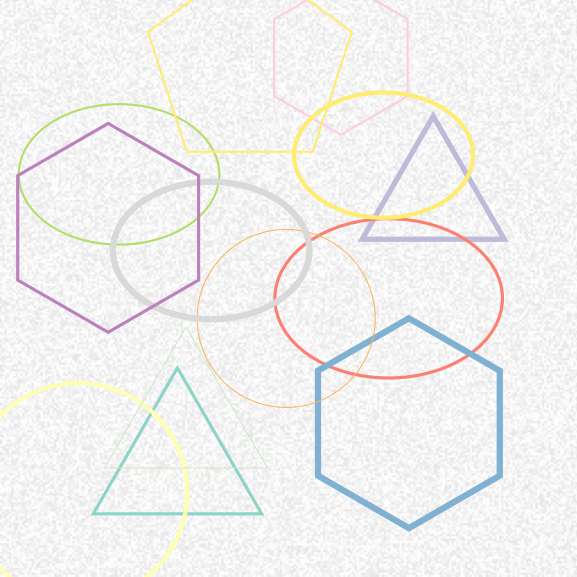[{"shape": "triangle", "thickness": 1.5, "radius": 0.84, "center": [0.307, 0.194]}, {"shape": "circle", "thickness": 2, "radius": 0.94, "center": [0.135, 0.147]}, {"shape": "triangle", "thickness": 2.5, "radius": 0.71, "center": [0.75, 0.656]}, {"shape": "oval", "thickness": 1.5, "radius": 0.99, "center": [0.673, 0.483]}, {"shape": "hexagon", "thickness": 3, "radius": 0.91, "center": [0.708, 0.266]}, {"shape": "circle", "thickness": 0.5, "radius": 0.77, "center": [0.496, 0.448]}, {"shape": "oval", "thickness": 1, "radius": 0.87, "center": [0.206, 0.697]}, {"shape": "hexagon", "thickness": 1, "radius": 0.67, "center": [0.59, 0.899]}, {"shape": "oval", "thickness": 3, "radius": 0.85, "center": [0.366, 0.565]}, {"shape": "hexagon", "thickness": 1.5, "radius": 0.9, "center": [0.187, 0.605]}, {"shape": "triangle", "thickness": 0.5, "radius": 0.81, "center": [0.322, 0.27]}, {"shape": "pentagon", "thickness": 1, "radius": 0.93, "center": [0.433, 0.887]}, {"shape": "oval", "thickness": 2, "radius": 0.78, "center": [0.664, 0.73]}]